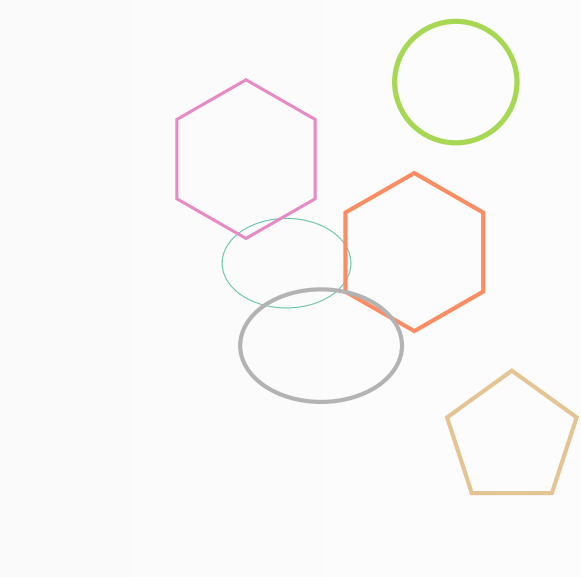[{"shape": "oval", "thickness": 0.5, "radius": 0.55, "center": [0.493, 0.543]}, {"shape": "hexagon", "thickness": 2, "radius": 0.68, "center": [0.713, 0.563]}, {"shape": "hexagon", "thickness": 1.5, "radius": 0.69, "center": [0.423, 0.724]}, {"shape": "circle", "thickness": 2.5, "radius": 0.53, "center": [0.784, 0.857]}, {"shape": "pentagon", "thickness": 2, "radius": 0.59, "center": [0.881, 0.24]}, {"shape": "oval", "thickness": 2, "radius": 0.7, "center": [0.552, 0.401]}]